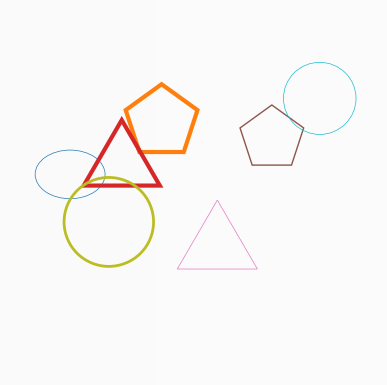[{"shape": "oval", "thickness": 0.5, "radius": 0.45, "center": [0.181, 0.547]}, {"shape": "pentagon", "thickness": 3, "radius": 0.49, "center": [0.417, 0.684]}, {"shape": "triangle", "thickness": 3, "radius": 0.57, "center": [0.314, 0.575]}, {"shape": "pentagon", "thickness": 1, "radius": 0.43, "center": [0.702, 0.641]}, {"shape": "triangle", "thickness": 0.5, "radius": 0.6, "center": [0.561, 0.361]}, {"shape": "circle", "thickness": 2, "radius": 0.58, "center": [0.281, 0.424]}, {"shape": "circle", "thickness": 0.5, "radius": 0.47, "center": [0.825, 0.744]}]